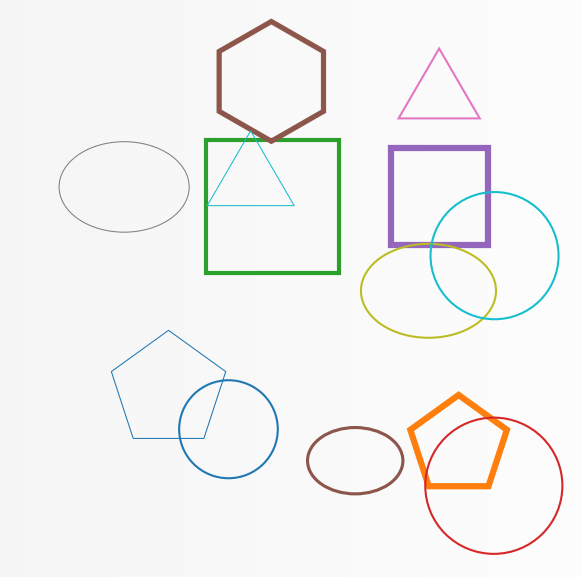[{"shape": "pentagon", "thickness": 0.5, "radius": 0.52, "center": [0.29, 0.324]}, {"shape": "circle", "thickness": 1, "radius": 0.42, "center": [0.393, 0.256]}, {"shape": "pentagon", "thickness": 3, "radius": 0.44, "center": [0.789, 0.228]}, {"shape": "square", "thickness": 2, "radius": 0.57, "center": [0.469, 0.642]}, {"shape": "circle", "thickness": 1, "radius": 0.59, "center": [0.85, 0.158]}, {"shape": "square", "thickness": 3, "radius": 0.42, "center": [0.756, 0.659]}, {"shape": "oval", "thickness": 1.5, "radius": 0.41, "center": [0.611, 0.201]}, {"shape": "hexagon", "thickness": 2.5, "radius": 0.52, "center": [0.467, 0.858]}, {"shape": "triangle", "thickness": 1, "radius": 0.4, "center": [0.756, 0.834]}, {"shape": "oval", "thickness": 0.5, "radius": 0.56, "center": [0.214, 0.675]}, {"shape": "oval", "thickness": 1, "radius": 0.58, "center": [0.737, 0.496]}, {"shape": "circle", "thickness": 1, "radius": 0.55, "center": [0.851, 0.556]}, {"shape": "triangle", "thickness": 0.5, "radius": 0.43, "center": [0.431, 0.686]}]